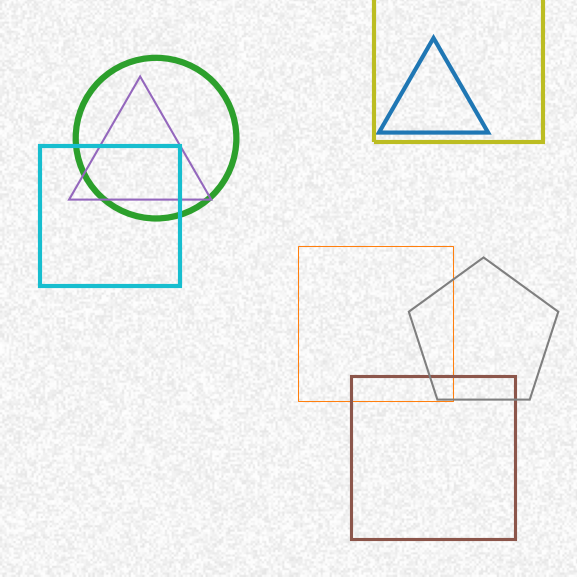[{"shape": "triangle", "thickness": 2, "radius": 0.55, "center": [0.751, 0.824]}, {"shape": "square", "thickness": 0.5, "radius": 0.67, "center": [0.65, 0.439]}, {"shape": "circle", "thickness": 3, "radius": 0.7, "center": [0.27, 0.76]}, {"shape": "triangle", "thickness": 1, "radius": 0.71, "center": [0.243, 0.725]}, {"shape": "square", "thickness": 1.5, "radius": 0.71, "center": [0.75, 0.207]}, {"shape": "pentagon", "thickness": 1, "radius": 0.68, "center": [0.837, 0.417]}, {"shape": "square", "thickness": 2, "radius": 0.73, "center": [0.794, 0.899]}, {"shape": "square", "thickness": 2, "radius": 0.6, "center": [0.19, 0.626]}]